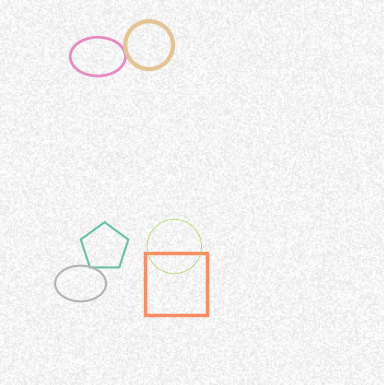[{"shape": "pentagon", "thickness": 1.5, "radius": 0.32, "center": [0.272, 0.358]}, {"shape": "square", "thickness": 2.5, "radius": 0.4, "center": [0.457, 0.261]}, {"shape": "oval", "thickness": 2, "radius": 0.36, "center": [0.254, 0.853]}, {"shape": "circle", "thickness": 0.5, "radius": 0.35, "center": [0.453, 0.36]}, {"shape": "circle", "thickness": 3, "radius": 0.31, "center": [0.387, 0.883]}, {"shape": "oval", "thickness": 1.5, "radius": 0.33, "center": [0.209, 0.264]}]